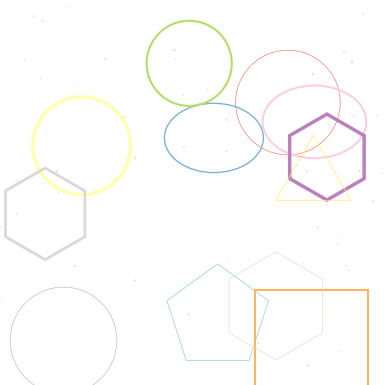[{"shape": "pentagon", "thickness": 0.5, "radius": 0.69, "center": [0.565, 0.176]}, {"shape": "circle", "thickness": 2.5, "radius": 0.63, "center": [0.212, 0.621]}, {"shape": "circle", "thickness": 0.5, "radius": 0.69, "center": [0.165, 0.116]}, {"shape": "circle", "thickness": 0.5, "radius": 0.68, "center": [0.748, 0.734]}, {"shape": "oval", "thickness": 1, "radius": 0.64, "center": [0.556, 0.642]}, {"shape": "square", "thickness": 1.5, "radius": 0.74, "center": [0.81, 0.101]}, {"shape": "circle", "thickness": 1.5, "radius": 0.55, "center": [0.491, 0.836]}, {"shape": "oval", "thickness": 1.5, "radius": 0.67, "center": [0.817, 0.684]}, {"shape": "hexagon", "thickness": 2, "radius": 0.6, "center": [0.117, 0.445]}, {"shape": "hexagon", "thickness": 2.5, "radius": 0.56, "center": [0.849, 0.592]}, {"shape": "hexagon", "thickness": 0.5, "radius": 0.7, "center": [0.716, 0.205]}, {"shape": "triangle", "thickness": 0.5, "radius": 0.56, "center": [0.814, 0.536]}]